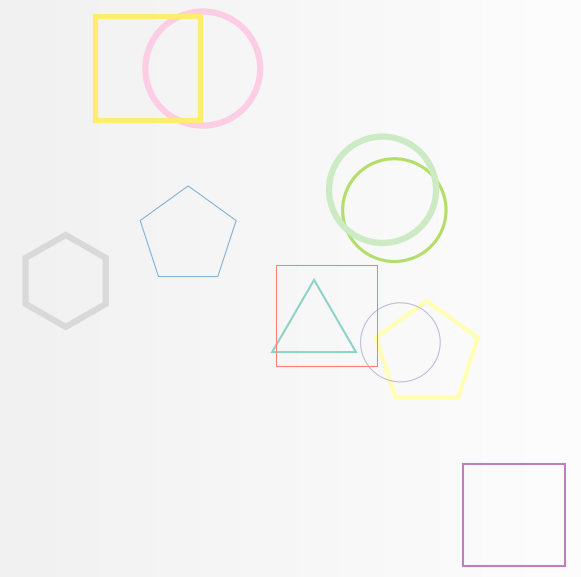[{"shape": "triangle", "thickness": 1, "radius": 0.42, "center": [0.54, 0.431]}, {"shape": "pentagon", "thickness": 2, "radius": 0.46, "center": [0.734, 0.386]}, {"shape": "circle", "thickness": 0.5, "radius": 0.34, "center": [0.689, 0.406]}, {"shape": "square", "thickness": 0.5, "radius": 0.44, "center": [0.562, 0.453]}, {"shape": "pentagon", "thickness": 0.5, "radius": 0.43, "center": [0.324, 0.59]}, {"shape": "circle", "thickness": 1.5, "radius": 0.44, "center": [0.678, 0.635]}, {"shape": "circle", "thickness": 3, "radius": 0.49, "center": [0.349, 0.88]}, {"shape": "hexagon", "thickness": 3, "radius": 0.4, "center": [0.113, 0.513]}, {"shape": "square", "thickness": 1, "radius": 0.44, "center": [0.884, 0.107]}, {"shape": "circle", "thickness": 3, "radius": 0.46, "center": [0.658, 0.671]}, {"shape": "square", "thickness": 2.5, "radius": 0.45, "center": [0.254, 0.882]}]